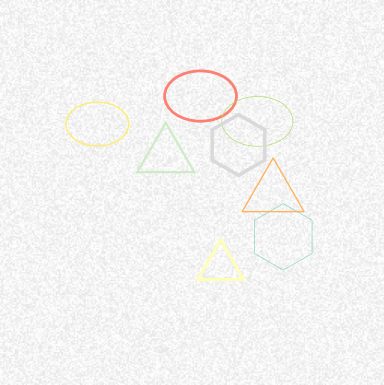[{"shape": "hexagon", "thickness": 0.5, "radius": 0.43, "center": [0.736, 0.385]}, {"shape": "triangle", "thickness": 2, "radius": 0.34, "center": [0.573, 0.308]}, {"shape": "oval", "thickness": 2, "radius": 0.47, "center": [0.521, 0.751]}, {"shape": "triangle", "thickness": 1, "radius": 0.46, "center": [0.709, 0.497]}, {"shape": "oval", "thickness": 0.5, "radius": 0.46, "center": [0.668, 0.685]}, {"shape": "hexagon", "thickness": 2.5, "radius": 0.39, "center": [0.619, 0.624]}, {"shape": "triangle", "thickness": 1.5, "radius": 0.43, "center": [0.431, 0.596]}, {"shape": "oval", "thickness": 1, "radius": 0.41, "center": [0.253, 0.678]}]